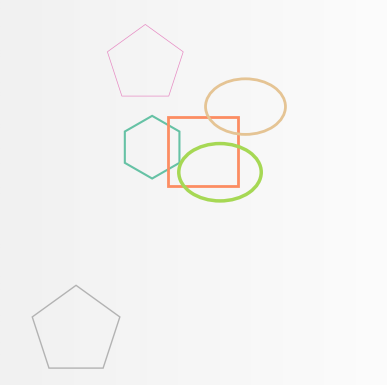[{"shape": "hexagon", "thickness": 1.5, "radius": 0.41, "center": [0.393, 0.618]}, {"shape": "square", "thickness": 2, "radius": 0.45, "center": [0.524, 0.606]}, {"shape": "pentagon", "thickness": 0.5, "radius": 0.51, "center": [0.375, 0.834]}, {"shape": "oval", "thickness": 2.5, "radius": 0.53, "center": [0.568, 0.553]}, {"shape": "oval", "thickness": 2, "radius": 0.52, "center": [0.634, 0.723]}, {"shape": "pentagon", "thickness": 1, "radius": 0.59, "center": [0.196, 0.14]}]